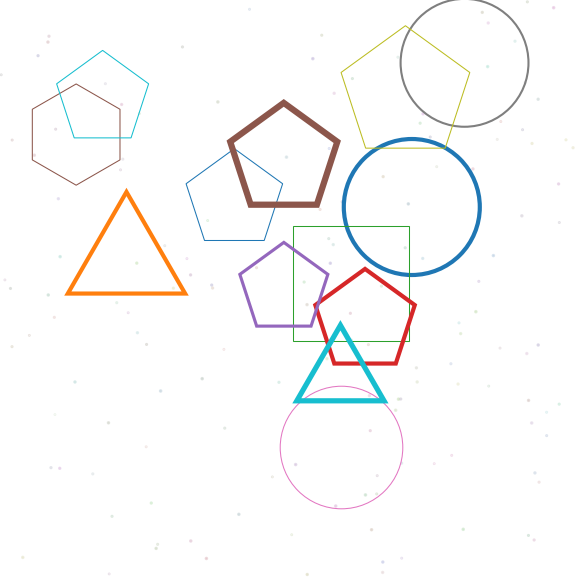[{"shape": "pentagon", "thickness": 0.5, "radius": 0.44, "center": [0.406, 0.654]}, {"shape": "circle", "thickness": 2, "radius": 0.59, "center": [0.713, 0.641]}, {"shape": "triangle", "thickness": 2, "radius": 0.59, "center": [0.219, 0.549]}, {"shape": "square", "thickness": 0.5, "radius": 0.5, "center": [0.607, 0.508]}, {"shape": "pentagon", "thickness": 2, "radius": 0.45, "center": [0.632, 0.443]}, {"shape": "pentagon", "thickness": 1.5, "radius": 0.4, "center": [0.492, 0.499]}, {"shape": "pentagon", "thickness": 3, "radius": 0.49, "center": [0.491, 0.724]}, {"shape": "hexagon", "thickness": 0.5, "radius": 0.44, "center": [0.132, 0.766]}, {"shape": "circle", "thickness": 0.5, "radius": 0.53, "center": [0.591, 0.224]}, {"shape": "circle", "thickness": 1, "radius": 0.55, "center": [0.804, 0.89]}, {"shape": "pentagon", "thickness": 0.5, "radius": 0.59, "center": [0.702, 0.837]}, {"shape": "triangle", "thickness": 2.5, "radius": 0.44, "center": [0.589, 0.349]}, {"shape": "pentagon", "thickness": 0.5, "radius": 0.42, "center": [0.178, 0.828]}]